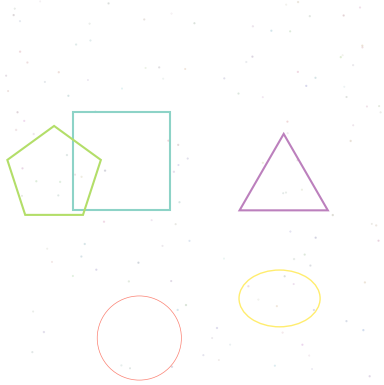[{"shape": "square", "thickness": 1.5, "radius": 0.63, "center": [0.316, 0.582]}, {"shape": "circle", "thickness": 0.5, "radius": 0.55, "center": [0.362, 0.122]}, {"shape": "pentagon", "thickness": 1.5, "radius": 0.64, "center": [0.141, 0.545]}, {"shape": "triangle", "thickness": 1.5, "radius": 0.66, "center": [0.737, 0.52]}, {"shape": "oval", "thickness": 1, "radius": 0.53, "center": [0.726, 0.225]}]